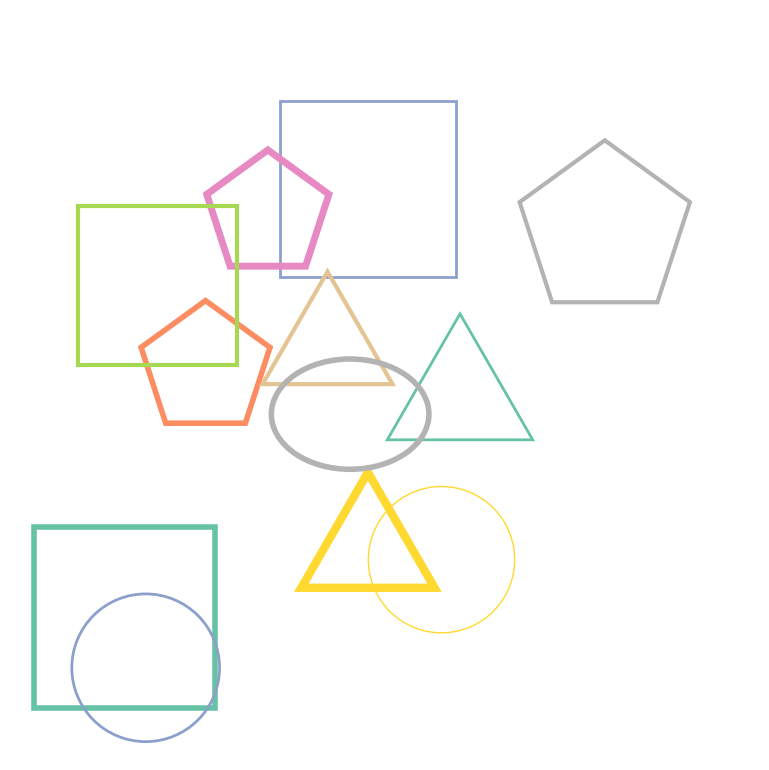[{"shape": "triangle", "thickness": 1, "radius": 0.55, "center": [0.597, 0.483]}, {"shape": "square", "thickness": 2, "radius": 0.59, "center": [0.161, 0.198]}, {"shape": "pentagon", "thickness": 2, "radius": 0.44, "center": [0.267, 0.522]}, {"shape": "square", "thickness": 1, "radius": 0.57, "center": [0.478, 0.754]}, {"shape": "circle", "thickness": 1, "radius": 0.48, "center": [0.189, 0.133]}, {"shape": "pentagon", "thickness": 2.5, "radius": 0.42, "center": [0.348, 0.722]}, {"shape": "square", "thickness": 1.5, "radius": 0.52, "center": [0.204, 0.629]}, {"shape": "triangle", "thickness": 3, "radius": 0.5, "center": [0.478, 0.287]}, {"shape": "circle", "thickness": 0.5, "radius": 0.48, "center": [0.573, 0.273]}, {"shape": "triangle", "thickness": 1.5, "radius": 0.49, "center": [0.425, 0.55]}, {"shape": "oval", "thickness": 2, "radius": 0.51, "center": [0.455, 0.462]}, {"shape": "pentagon", "thickness": 1.5, "radius": 0.58, "center": [0.785, 0.702]}]